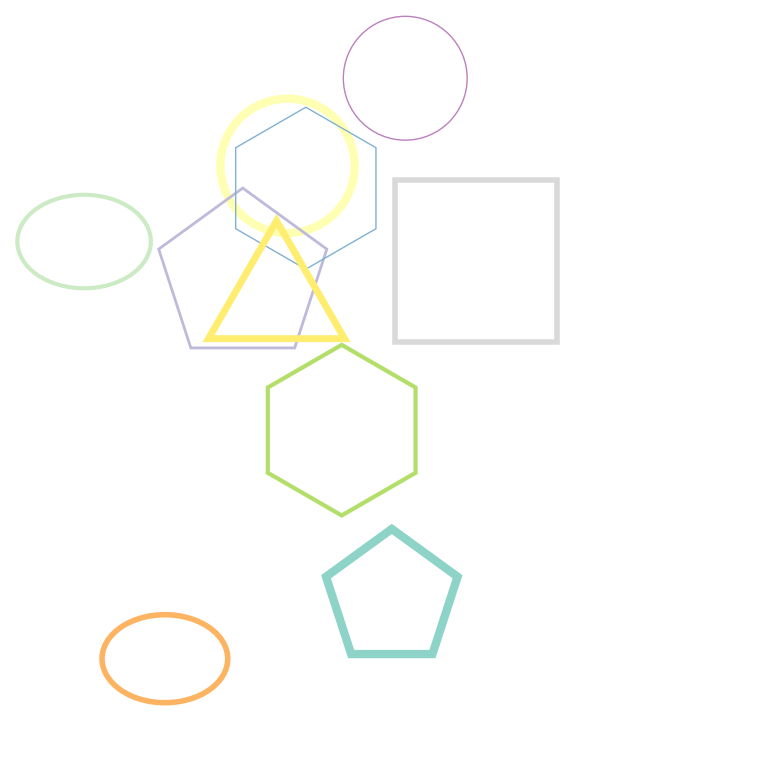[{"shape": "pentagon", "thickness": 3, "radius": 0.45, "center": [0.509, 0.223]}, {"shape": "circle", "thickness": 3, "radius": 0.44, "center": [0.373, 0.785]}, {"shape": "pentagon", "thickness": 1, "radius": 0.57, "center": [0.315, 0.641]}, {"shape": "hexagon", "thickness": 0.5, "radius": 0.53, "center": [0.397, 0.756]}, {"shape": "oval", "thickness": 2, "radius": 0.41, "center": [0.214, 0.145]}, {"shape": "hexagon", "thickness": 1.5, "radius": 0.55, "center": [0.444, 0.441]}, {"shape": "square", "thickness": 2, "radius": 0.53, "center": [0.619, 0.661]}, {"shape": "circle", "thickness": 0.5, "radius": 0.4, "center": [0.526, 0.898]}, {"shape": "oval", "thickness": 1.5, "radius": 0.43, "center": [0.109, 0.686]}, {"shape": "triangle", "thickness": 2.5, "radius": 0.51, "center": [0.359, 0.611]}]